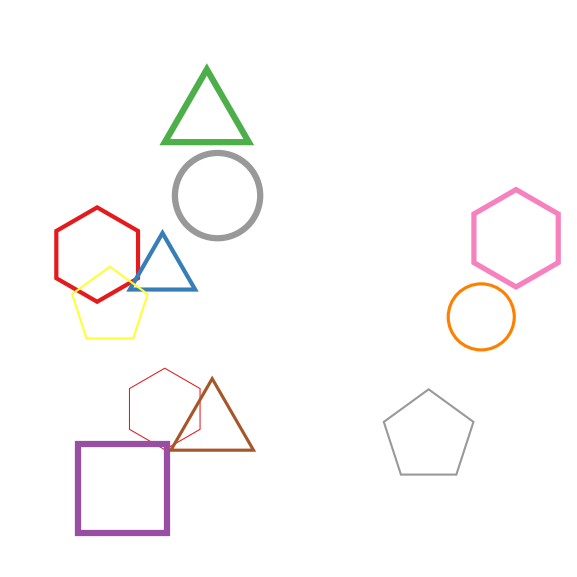[{"shape": "hexagon", "thickness": 0.5, "radius": 0.35, "center": [0.285, 0.291]}, {"shape": "hexagon", "thickness": 2, "radius": 0.41, "center": [0.168, 0.558]}, {"shape": "triangle", "thickness": 2, "radius": 0.33, "center": [0.281, 0.53]}, {"shape": "triangle", "thickness": 3, "radius": 0.42, "center": [0.358, 0.795]}, {"shape": "square", "thickness": 3, "radius": 0.39, "center": [0.212, 0.153]}, {"shape": "circle", "thickness": 1.5, "radius": 0.29, "center": [0.833, 0.45]}, {"shape": "pentagon", "thickness": 1, "radius": 0.34, "center": [0.19, 0.469]}, {"shape": "triangle", "thickness": 1.5, "radius": 0.41, "center": [0.367, 0.261]}, {"shape": "hexagon", "thickness": 2.5, "radius": 0.42, "center": [0.894, 0.587]}, {"shape": "pentagon", "thickness": 1, "radius": 0.41, "center": [0.742, 0.243]}, {"shape": "circle", "thickness": 3, "radius": 0.37, "center": [0.377, 0.66]}]